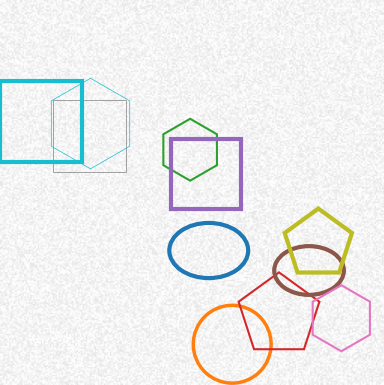[{"shape": "oval", "thickness": 3, "radius": 0.51, "center": [0.542, 0.349]}, {"shape": "circle", "thickness": 2.5, "radius": 0.51, "center": [0.603, 0.106]}, {"shape": "hexagon", "thickness": 1.5, "radius": 0.4, "center": [0.494, 0.611]}, {"shape": "pentagon", "thickness": 1.5, "radius": 0.55, "center": [0.725, 0.182]}, {"shape": "square", "thickness": 3, "radius": 0.46, "center": [0.536, 0.547]}, {"shape": "oval", "thickness": 3, "radius": 0.45, "center": [0.803, 0.297]}, {"shape": "hexagon", "thickness": 1.5, "radius": 0.43, "center": [0.887, 0.173]}, {"shape": "square", "thickness": 0.5, "radius": 0.47, "center": [0.232, 0.647]}, {"shape": "pentagon", "thickness": 3, "radius": 0.46, "center": [0.827, 0.366]}, {"shape": "hexagon", "thickness": 0.5, "radius": 0.59, "center": [0.235, 0.679]}, {"shape": "square", "thickness": 3, "radius": 0.53, "center": [0.106, 0.684]}]